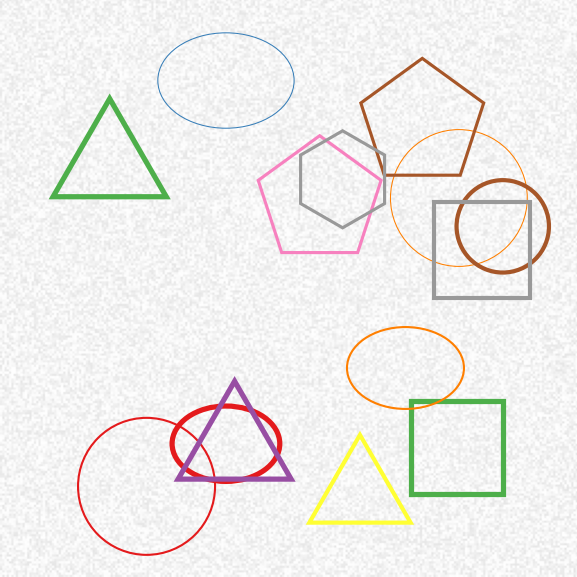[{"shape": "oval", "thickness": 2.5, "radius": 0.47, "center": [0.391, 0.231]}, {"shape": "circle", "thickness": 1, "radius": 0.59, "center": [0.254, 0.157]}, {"shape": "oval", "thickness": 0.5, "radius": 0.59, "center": [0.391, 0.86]}, {"shape": "square", "thickness": 2.5, "radius": 0.4, "center": [0.792, 0.225]}, {"shape": "triangle", "thickness": 2.5, "radius": 0.57, "center": [0.19, 0.715]}, {"shape": "triangle", "thickness": 2.5, "radius": 0.56, "center": [0.406, 0.226]}, {"shape": "oval", "thickness": 1, "radius": 0.51, "center": [0.702, 0.362]}, {"shape": "circle", "thickness": 0.5, "radius": 0.59, "center": [0.795, 0.656]}, {"shape": "triangle", "thickness": 2, "radius": 0.51, "center": [0.623, 0.145]}, {"shape": "pentagon", "thickness": 1.5, "radius": 0.56, "center": [0.731, 0.786]}, {"shape": "circle", "thickness": 2, "radius": 0.4, "center": [0.871, 0.607]}, {"shape": "pentagon", "thickness": 1.5, "radius": 0.56, "center": [0.554, 0.652]}, {"shape": "square", "thickness": 2, "radius": 0.41, "center": [0.834, 0.566]}, {"shape": "hexagon", "thickness": 1.5, "radius": 0.42, "center": [0.593, 0.689]}]